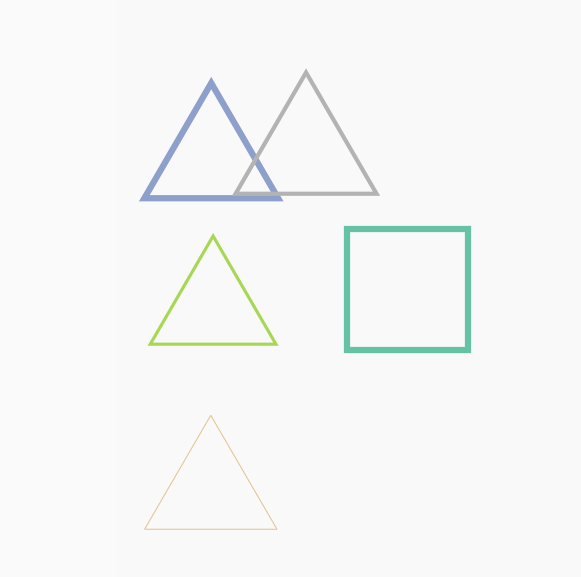[{"shape": "square", "thickness": 3, "radius": 0.52, "center": [0.701, 0.498]}, {"shape": "triangle", "thickness": 3, "radius": 0.66, "center": [0.363, 0.722]}, {"shape": "triangle", "thickness": 1.5, "radius": 0.62, "center": [0.367, 0.466]}, {"shape": "triangle", "thickness": 0.5, "radius": 0.66, "center": [0.363, 0.148]}, {"shape": "triangle", "thickness": 2, "radius": 0.7, "center": [0.527, 0.734]}]